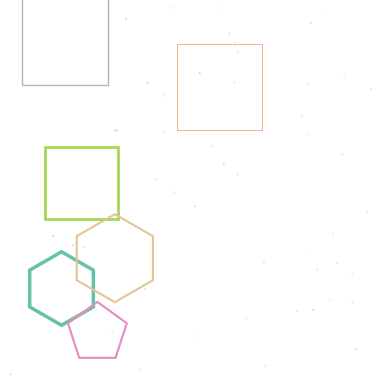[{"shape": "hexagon", "thickness": 2.5, "radius": 0.48, "center": [0.16, 0.251]}, {"shape": "square", "thickness": 0.5, "radius": 0.55, "center": [0.57, 0.774]}, {"shape": "pentagon", "thickness": 1.5, "radius": 0.4, "center": [0.253, 0.136]}, {"shape": "square", "thickness": 2, "radius": 0.47, "center": [0.211, 0.525]}, {"shape": "hexagon", "thickness": 1.5, "radius": 0.57, "center": [0.298, 0.329]}, {"shape": "square", "thickness": 1, "radius": 0.56, "center": [0.169, 0.892]}]